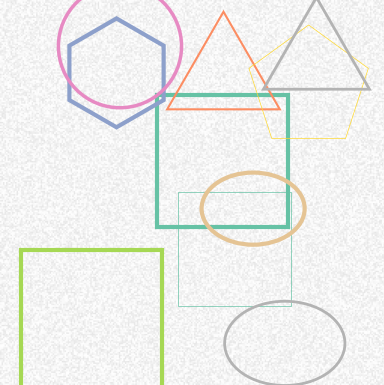[{"shape": "square", "thickness": 3, "radius": 0.85, "center": [0.577, 0.582]}, {"shape": "square", "thickness": 0.5, "radius": 0.74, "center": [0.609, 0.353]}, {"shape": "triangle", "thickness": 1.5, "radius": 0.84, "center": [0.581, 0.801]}, {"shape": "hexagon", "thickness": 3, "radius": 0.71, "center": [0.303, 0.811]}, {"shape": "circle", "thickness": 2.5, "radius": 0.8, "center": [0.312, 0.88]}, {"shape": "square", "thickness": 3, "radius": 0.92, "center": [0.238, 0.166]}, {"shape": "pentagon", "thickness": 0.5, "radius": 0.82, "center": [0.802, 0.772]}, {"shape": "oval", "thickness": 3, "radius": 0.67, "center": [0.657, 0.458]}, {"shape": "triangle", "thickness": 2, "radius": 0.79, "center": [0.822, 0.848]}, {"shape": "oval", "thickness": 2, "radius": 0.78, "center": [0.74, 0.108]}]